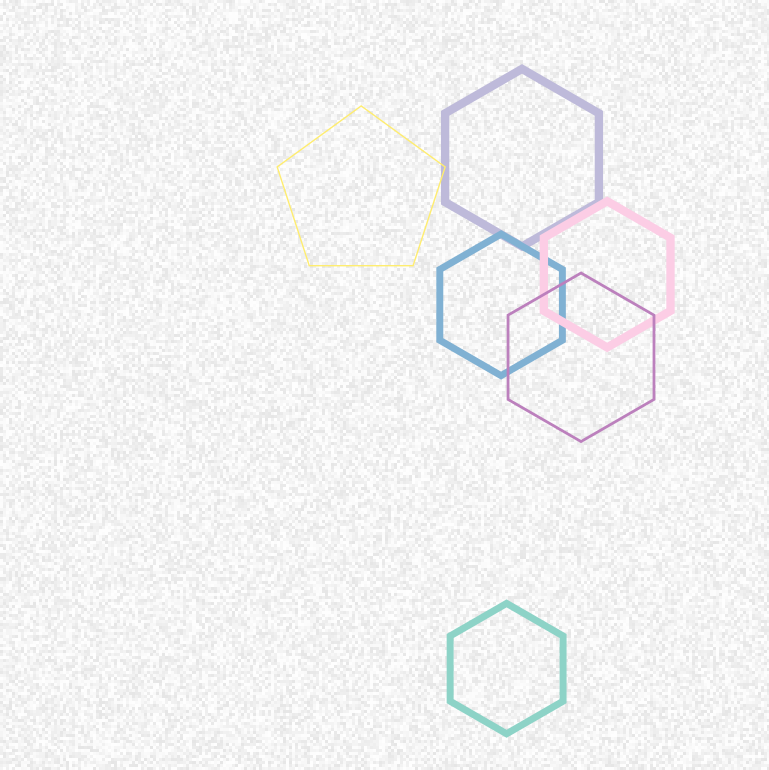[{"shape": "hexagon", "thickness": 2.5, "radius": 0.42, "center": [0.658, 0.132]}, {"shape": "hexagon", "thickness": 3, "radius": 0.58, "center": [0.678, 0.795]}, {"shape": "hexagon", "thickness": 2.5, "radius": 0.46, "center": [0.651, 0.604]}, {"shape": "hexagon", "thickness": 3, "radius": 0.47, "center": [0.789, 0.644]}, {"shape": "hexagon", "thickness": 1, "radius": 0.55, "center": [0.755, 0.536]}, {"shape": "pentagon", "thickness": 0.5, "radius": 0.57, "center": [0.469, 0.748]}]